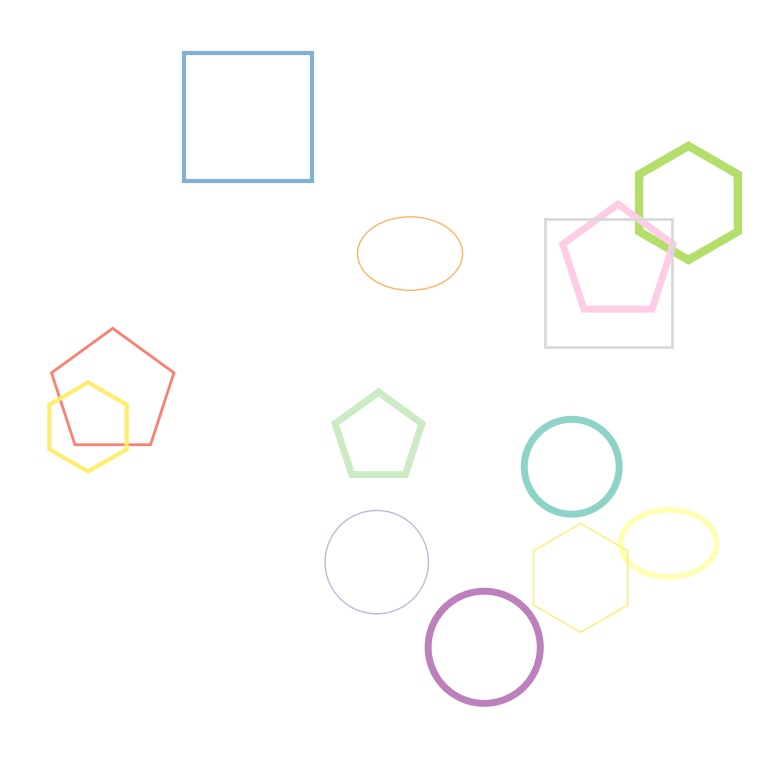[{"shape": "circle", "thickness": 2.5, "radius": 0.31, "center": [0.743, 0.394]}, {"shape": "oval", "thickness": 2, "radius": 0.31, "center": [0.868, 0.294]}, {"shape": "circle", "thickness": 0.5, "radius": 0.34, "center": [0.489, 0.27]}, {"shape": "pentagon", "thickness": 1, "radius": 0.42, "center": [0.146, 0.49]}, {"shape": "square", "thickness": 1.5, "radius": 0.41, "center": [0.322, 0.848]}, {"shape": "oval", "thickness": 0.5, "radius": 0.34, "center": [0.532, 0.671]}, {"shape": "hexagon", "thickness": 3, "radius": 0.37, "center": [0.894, 0.736]}, {"shape": "pentagon", "thickness": 2.5, "radius": 0.38, "center": [0.803, 0.66]}, {"shape": "square", "thickness": 1, "radius": 0.42, "center": [0.79, 0.632]}, {"shape": "circle", "thickness": 2.5, "radius": 0.36, "center": [0.629, 0.159]}, {"shape": "pentagon", "thickness": 2.5, "radius": 0.3, "center": [0.492, 0.432]}, {"shape": "hexagon", "thickness": 0.5, "radius": 0.35, "center": [0.754, 0.249]}, {"shape": "hexagon", "thickness": 1.5, "radius": 0.29, "center": [0.114, 0.446]}]